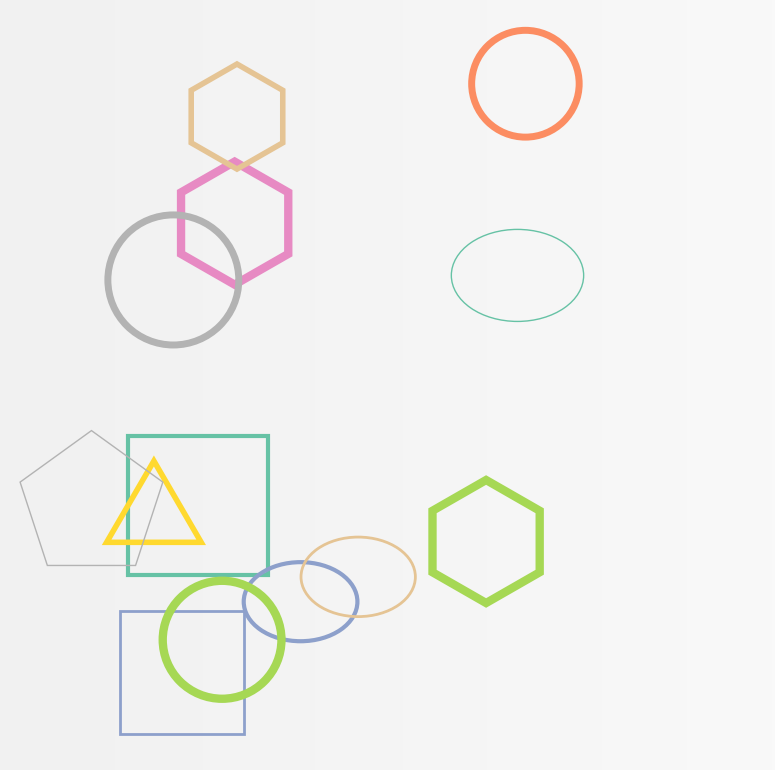[{"shape": "oval", "thickness": 0.5, "radius": 0.43, "center": [0.668, 0.642]}, {"shape": "square", "thickness": 1.5, "radius": 0.45, "center": [0.255, 0.343]}, {"shape": "circle", "thickness": 2.5, "radius": 0.35, "center": [0.678, 0.891]}, {"shape": "oval", "thickness": 1.5, "radius": 0.37, "center": [0.388, 0.219]}, {"shape": "square", "thickness": 1, "radius": 0.4, "center": [0.235, 0.127]}, {"shape": "hexagon", "thickness": 3, "radius": 0.4, "center": [0.303, 0.71]}, {"shape": "hexagon", "thickness": 3, "radius": 0.4, "center": [0.627, 0.297]}, {"shape": "circle", "thickness": 3, "radius": 0.38, "center": [0.287, 0.169]}, {"shape": "triangle", "thickness": 2, "radius": 0.35, "center": [0.199, 0.331]}, {"shape": "hexagon", "thickness": 2, "radius": 0.34, "center": [0.306, 0.849]}, {"shape": "oval", "thickness": 1, "radius": 0.37, "center": [0.462, 0.251]}, {"shape": "pentagon", "thickness": 0.5, "radius": 0.48, "center": [0.118, 0.344]}, {"shape": "circle", "thickness": 2.5, "radius": 0.42, "center": [0.224, 0.636]}]